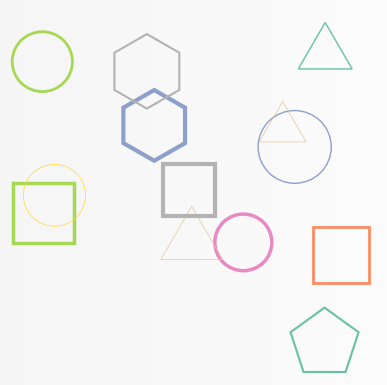[{"shape": "pentagon", "thickness": 1.5, "radius": 0.46, "center": [0.838, 0.109]}, {"shape": "triangle", "thickness": 1, "radius": 0.4, "center": [0.839, 0.861]}, {"shape": "square", "thickness": 2, "radius": 0.36, "center": [0.879, 0.337]}, {"shape": "circle", "thickness": 1, "radius": 0.47, "center": [0.76, 0.618]}, {"shape": "hexagon", "thickness": 3, "radius": 0.46, "center": [0.398, 0.674]}, {"shape": "circle", "thickness": 2.5, "radius": 0.37, "center": [0.628, 0.37]}, {"shape": "square", "thickness": 2.5, "radius": 0.39, "center": [0.112, 0.447]}, {"shape": "circle", "thickness": 2, "radius": 0.39, "center": [0.109, 0.84]}, {"shape": "circle", "thickness": 0.5, "radius": 0.4, "center": [0.141, 0.493]}, {"shape": "triangle", "thickness": 0.5, "radius": 0.35, "center": [0.729, 0.666]}, {"shape": "triangle", "thickness": 0.5, "radius": 0.46, "center": [0.495, 0.372]}, {"shape": "square", "thickness": 3, "radius": 0.33, "center": [0.488, 0.507]}, {"shape": "hexagon", "thickness": 1.5, "radius": 0.48, "center": [0.379, 0.815]}]